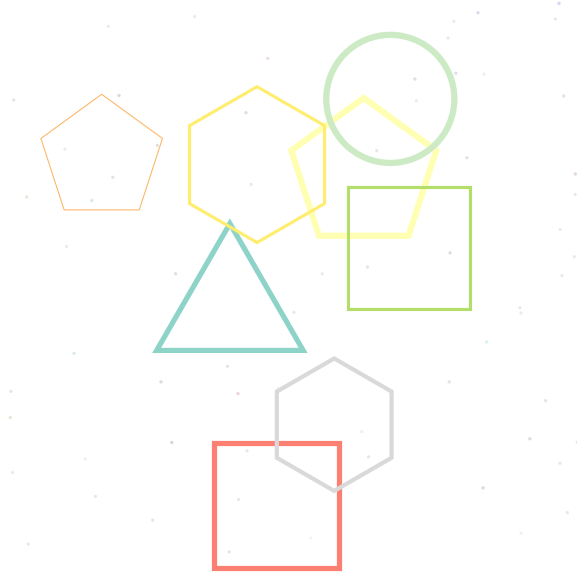[{"shape": "triangle", "thickness": 2.5, "radius": 0.73, "center": [0.398, 0.466]}, {"shape": "pentagon", "thickness": 3, "radius": 0.66, "center": [0.63, 0.698]}, {"shape": "square", "thickness": 2.5, "radius": 0.54, "center": [0.479, 0.124]}, {"shape": "pentagon", "thickness": 0.5, "radius": 0.55, "center": [0.176, 0.725]}, {"shape": "square", "thickness": 1.5, "radius": 0.53, "center": [0.709, 0.57]}, {"shape": "hexagon", "thickness": 2, "radius": 0.57, "center": [0.579, 0.264]}, {"shape": "circle", "thickness": 3, "radius": 0.55, "center": [0.676, 0.828]}, {"shape": "hexagon", "thickness": 1.5, "radius": 0.67, "center": [0.445, 0.714]}]